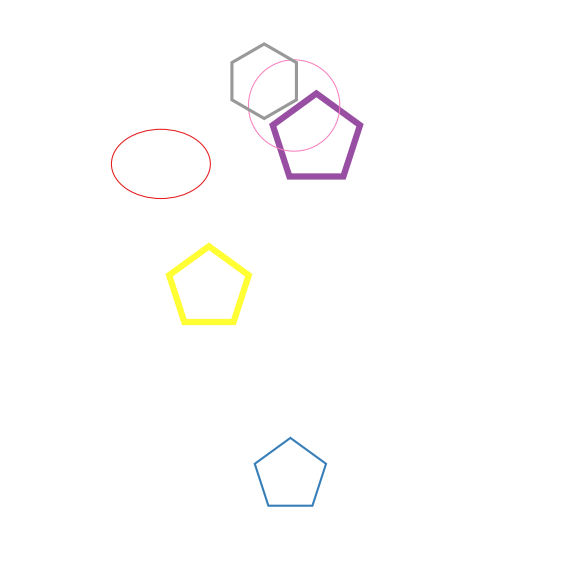[{"shape": "oval", "thickness": 0.5, "radius": 0.43, "center": [0.279, 0.715]}, {"shape": "pentagon", "thickness": 1, "radius": 0.32, "center": [0.503, 0.176]}, {"shape": "pentagon", "thickness": 3, "radius": 0.4, "center": [0.548, 0.758]}, {"shape": "pentagon", "thickness": 3, "radius": 0.36, "center": [0.362, 0.5]}, {"shape": "circle", "thickness": 0.5, "radius": 0.4, "center": [0.509, 0.816]}, {"shape": "hexagon", "thickness": 1.5, "radius": 0.32, "center": [0.457, 0.859]}]